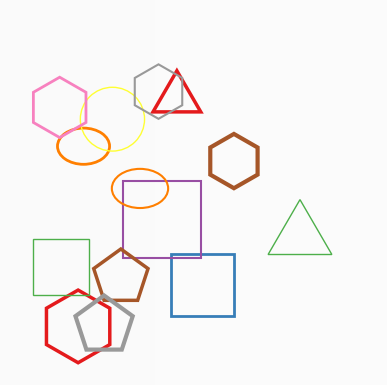[{"shape": "triangle", "thickness": 2.5, "radius": 0.36, "center": [0.456, 0.745]}, {"shape": "hexagon", "thickness": 2.5, "radius": 0.47, "center": [0.202, 0.152]}, {"shape": "square", "thickness": 2, "radius": 0.4, "center": [0.523, 0.26]}, {"shape": "square", "thickness": 1, "radius": 0.36, "center": [0.157, 0.307]}, {"shape": "triangle", "thickness": 1, "radius": 0.48, "center": [0.774, 0.386]}, {"shape": "square", "thickness": 1.5, "radius": 0.5, "center": [0.418, 0.43]}, {"shape": "oval", "thickness": 2, "radius": 0.34, "center": [0.216, 0.62]}, {"shape": "oval", "thickness": 1.5, "radius": 0.36, "center": [0.361, 0.511]}, {"shape": "circle", "thickness": 1, "radius": 0.41, "center": [0.29, 0.69]}, {"shape": "hexagon", "thickness": 3, "radius": 0.35, "center": [0.604, 0.582]}, {"shape": "pentagon", "thickness": 2.5, "radius": 0.37, "center": [0.312, 0.28]}, {"shape": "hexagon", "thickness": 2, "radius": 0.39, "center": [0.154, 0.721]}, {"shape": "pentagon", "thickness": 3, "radius": 0.39, "center": [0.269, 0.155]}, {"shape": "hexagon", "thickness": 1.5, "radius": 0.35, "center": [0.409, 0.762]}]